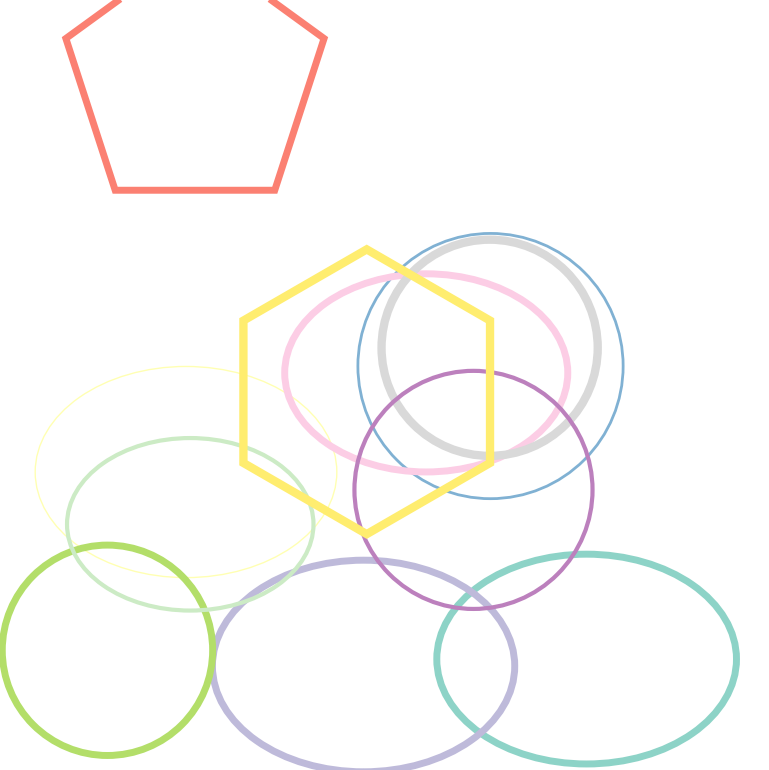[{"shape": "oval", "thickness": 2.5, "radius": 0.97, "center": [0.762, 0.144]}, {"shape": "oval", "thickness": 0.5, "radius": 0.98, "center": [0.242, 0.387]}, {"shape": "oval", "thickness": 2.5, "radius": 0.98, "center": [0.472, 0.135]}, {"shape": "pentagon", "thickness": 2.5, "radius": 0.88, "center": [0.253, 0.896]}, {"shape": "circle", "thickness": 1, "radius": 0.86, "center": [0.637, 0.525]}, {"shape": "circle", "thickness": 2.5, "radius": 0.68, "center": [0.14, 0.155]}, {"shape": "oval", "thickness": 2.5, "radius": 0.92, "center": [0.554, 0.516]}, {"shape": "circle", "thickness": 3, "radius": 0.7, "center": [0.636, 0.548]}, {"shape": "circle", "thickness": 1.5, "radius": 0.77, "center": [0.615, 0.364]}, {"shape": "oval", "thickness": 1.5, "radius": 0.8, "center": [0.247, 0.319]}, {"shape": "hexagon", "thickness": 3, "radius": 0.92, "center": [0.476, 0.491]}]